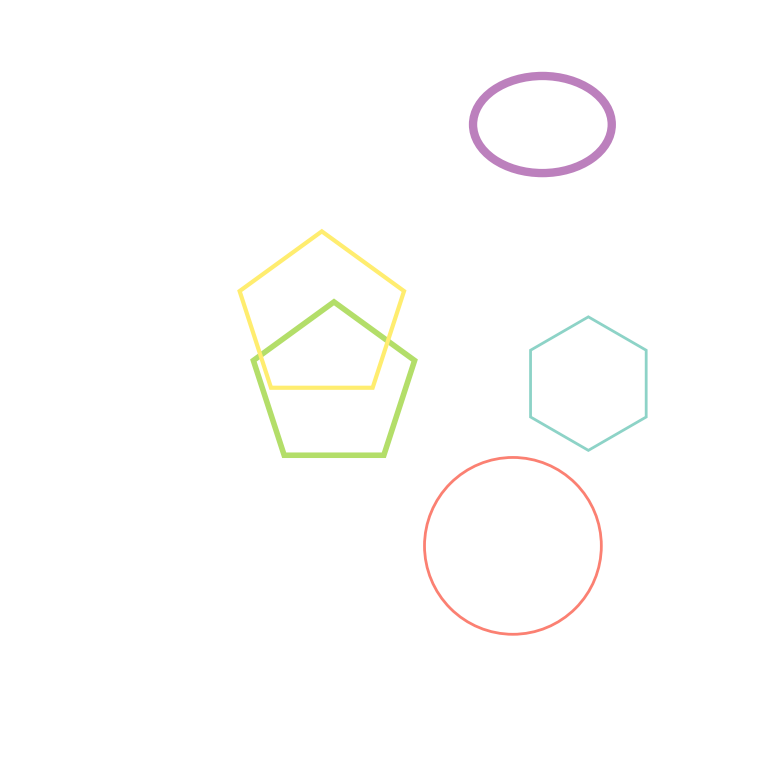[{"shape": "hexagon", "thickness": 1, "radius": 0.43, "center": [0.764, 0.502]}, {"shape": "circle", "thickness": 1, "radius": 0.57, "center": [0.666, 0.291]}, {"shape": "pentagon", "thickness": 2, "radius": 0.55, "center": [0.434, 0.498]}, {"shape": "oval", "thickness": 3, "radius": 0.45, "center": [0.704, 0.838]}, {"shape": "pentagon", "thickness": 1.5, "radius": 0.56, "center": [0.418, 0.587]}]